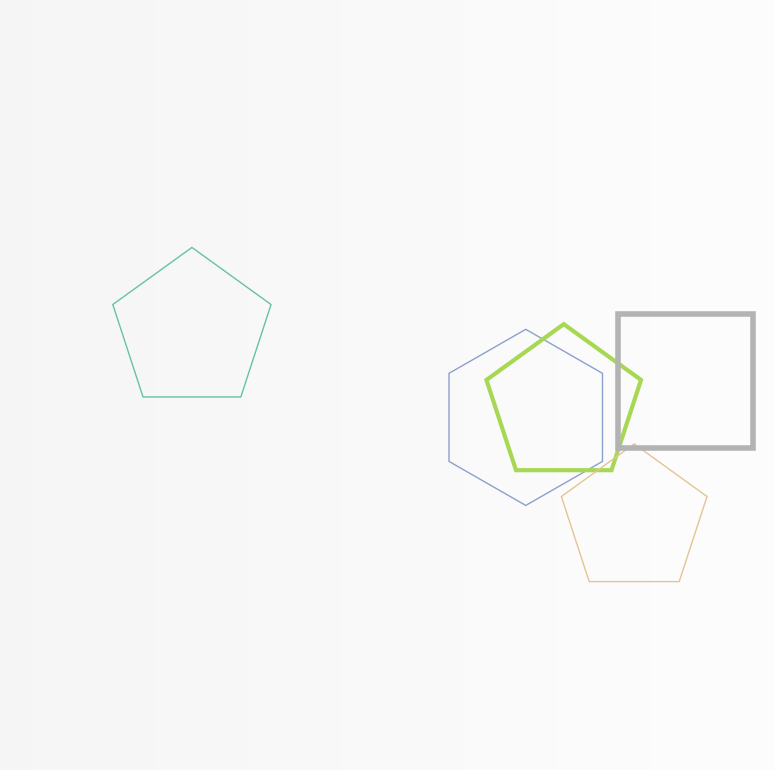[{"shape": "pentagon", "thickness": 0.5, "radius": 0.54, "center": [0.248, 0.571]}, {"shape": "hexagon", "thickness": 0.5, "radius": 0.57, "center": [0.678, 0.458]}, {"shape": "pentagon", "thickness": 1.5, "radius": 0.52, "center": [0.727, 0.474]}, {"shape": "pentagon", "thickness": 0.5, "radius": 0.49, "center": [0.818, 0.325]}, {"shape": "square", "thickness": 2, "radius": 0.43, "center": [0.884, 0.505]}]